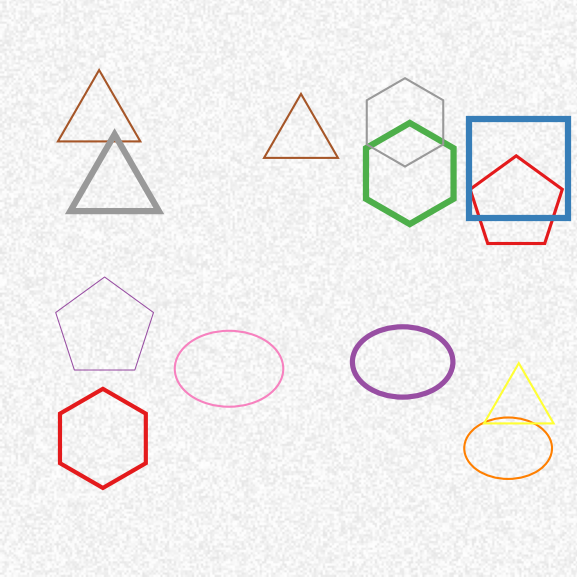[{"shape": "hexagon", "thickness": 2, "radius": 0.43, "center": [0.178, 0.24]}, {"shape": "pentagon", "thickness": 1.5, "radius": 0.42, "center": [0.894, 0.645]}, {"shape": "square", "thickness": 3, "radius": 0.43, "center": [0.898, 0.707]}, {"shape": "hexagon", "thickness": 3, "radius": 0.44, "center": [0.71, 0.699]}, {"shape": "oval", "thickness": 2.5, "radius": 0.44, "center": [0.697, 0.372]}, {"shape": "pentagon", "thickness": 0.5, "radius": 0.45, "center": [0.181, 0.43]}, {"shape": "oval", "thickness": 1, "radius": 0.38, "center": [0.88, 0.223]}, {"shape": "triangle", "thickness": 1, "radius": 0.35, "center": [0.898, 0.301]}, {"shape": "triangle", "thickness": 1, "radius": 0.41, "center": [0.172, 0.795]}, {"shape": "triangle", "thickness": 1, "radius": 0.37, "center": [0.521, 0.763]}, {"shape": "oval", "thickness": 1, "radius": 0.47, "center": [0.397, 0.361]}, {"shape": "hexagon", "thickness": 1, "radius": 0.38, "center": [0.701, 0.787]}, {"shape": "triangle", "thickness": 3, "radius": 0.44, "center": [0.198, 0.678]}]